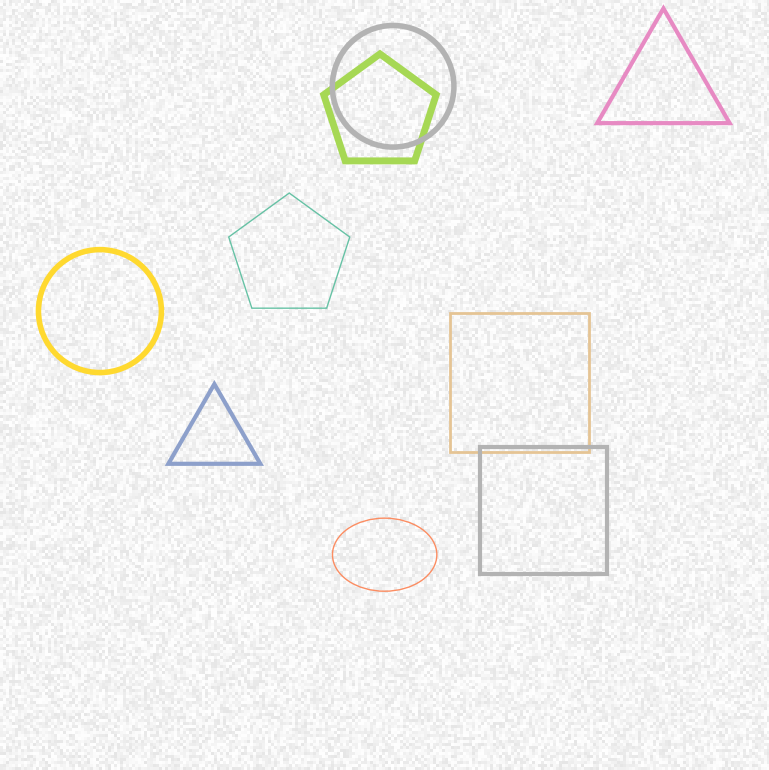[{"shape": "pentagon", "thickness": 0.5, "radius": 0.41, "center": [0.376, 0.667]}, {"shape": "oval", "thickness": 0.5, "radius": 0.34, "center": [0.5, 0.28]}, {"shape": "triangle", "thickness": 1.5, "radius": 0.34, "center": [0.278, 0.432]}, {"shape": "triangle", "thickness": 1.5, "radius": 0.5, "center": [0.862, 0.89]}, {"shape": "pentagon", "thickness": 2.5, "radius": 0.38, "center": [0.493, 0.853]}, {"shape": "circle", "thickness": 2, "radius": 0.4, "center": [0.13, 0.596]}, {"shape": "square", "thickness": 1, "radius": 0.45, "center": [0.675, 0.503]}, {"shape": "circle", "thickness": 2, "radius": 0.39, "center": [0.511, 0.888]}, {"shape": "square", "thickness": 1.5, "radius": 0.41, "center": [0.706, 0.337]}]